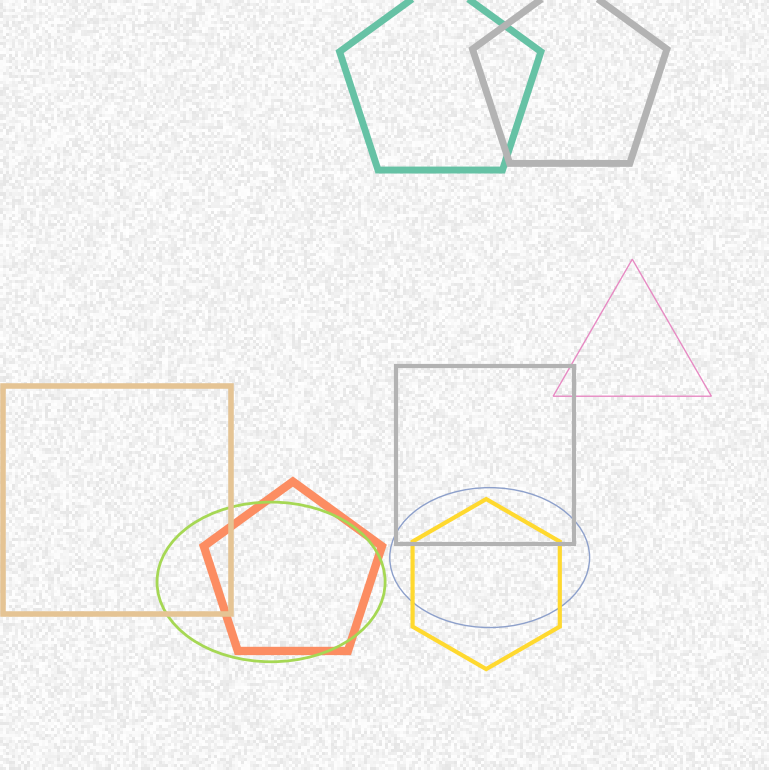[{"shape": "pentagon", "thickness": 2.5, "radius": 0.69, "center": [0.572, 0.89]}, {"shape": "pentagon", "thickness": 3, "radius": 0.61, "center": [0.38, 0.253]}, {"shape": "oval", "thickness": 0.5, "radius": 0.65, "center": [0.636, 0.276]}, {"shape": "triangle", "thickness": 0.5, "radius": 0.59, "center": [0.821, 0.545]}, {"shape": "oval", "thickness": 1, "radius": 0.74, "center": [0.352, 0.244]}, {"shape": "hexagon", "thickness": 1.5, "radius": 0.55, "center": [0.631, 0.241]}, {"shape": "square", "thickness": 2, "radius": 0.74, "center": [0.152, 0.35]}, {"shape": "square", "thickness": 1.5, "radius": 0.58, "center": [0.63, 0.41]}, {"shape": "pentagon", "thickness": 2.5, "radius": 0.66, "center": [0.74, 0.895]}]